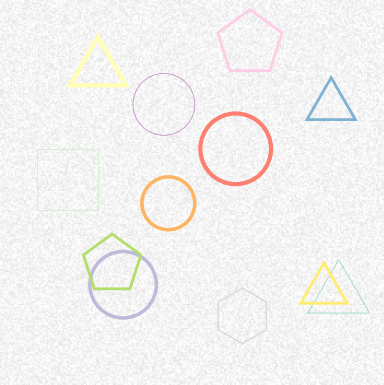[{"shape": "triangle", "thickness": 0.5, "radius": 0.46, "center": [0.88, 0.233]}, {"shape": "triangle", "thickness": 3, "radius": 0.42, "center": [0.255, 0.82]}, {"shape": "circle", "thickness": 2.5, "radius": 0.43, "center": [0.32, 0.26]}, {"shape": "circle", "thickness": 3, "radius": 0.46, "center": [0.612, 0.613]}, {"shape": "triangle", "thickness": 2, "radius": 0.36, "center": [0.86, 0.726]}, {"shape": "circle", "thickness": 2.5, "radius": 0.34, "center": [0.437, 0.472]}, {"shape": "pentagon", "thickness": 2, "radius": 0.39, "center": [0.291, 0.313]}, {"shape": "pentagon", "thickness": 2, "radius": 0.44, "center": [0.649, 0.887]}, {"shape": "hexagon", "thickness": 1, "radius": 0.36, "center": [0.629, 0.179]}, {"shape": "circle", "thickness": 0.5, "radius": 0.4, "center": [0.426, 0.729]}, {"shape": "square", "thickness": 0.5, "radius": 0.4, "center": [0.174, 0.535]}, {"shape": "triangle", "thickness": 2, "radius": 0.35, "center": [0.842, 0.247]}]